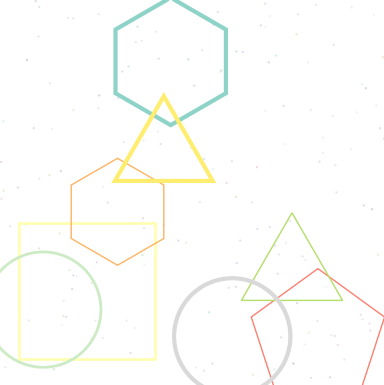[{"shape": "hexagon", "thickness": 3, "radius": 0.83, "center": [0.443, 0.841]}, {"shape": "square", "thickness": 2, "radius": 0.88, "center": [0.227, 0.244]}, {"shape": "pentagon", "thickness": 1, "radius": 0.91, "center": [0.826, 0.12]}, {"shape": "hexagon", "thickness": 1, "radius": 0.69, "center": [0.305, 0.45]}, {"shape": "triangle", "thickness": 1, "radius": 0.76, "center": [0.758, 0.296]}, {"shape": "circle", "thickness": 3, "radius": 0.76, "center": [0.603, 0.126]}, {"shape": "circle", "thickness": 2, "radius": 0.75, "center": [0.112, 0.196]}, {"shape": "triangle", "thickness": 3, "radius": 0.73, "center": [0.425, 0.603]}]